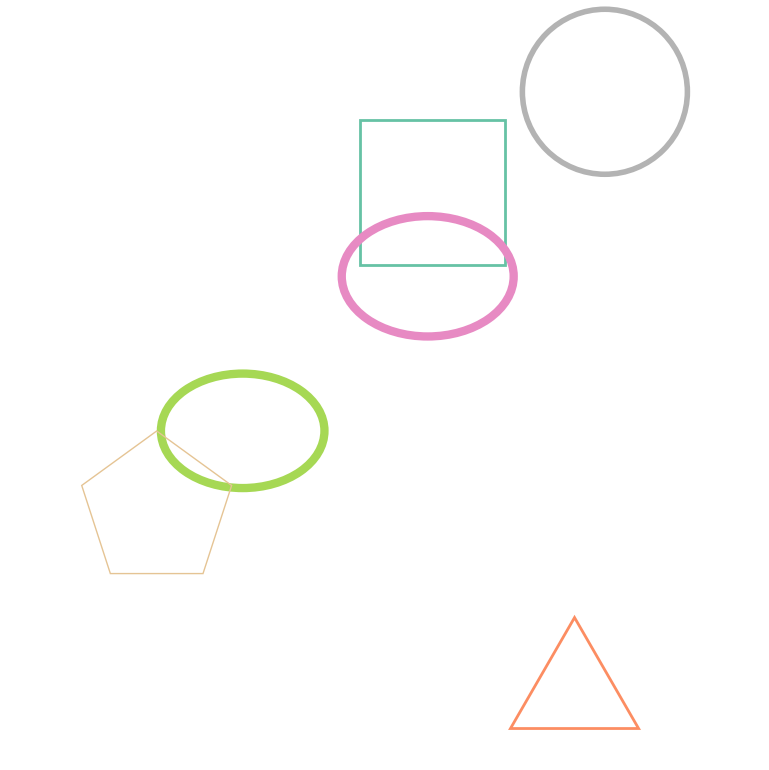[{"shape": "square", "thickness": 1, "radius": 0.47, "center": [0.561, 0.75]}, {"shape": "triangle", "thickness": 1, "radius": 0.48, "center": [0.746, 0.102]}, {"shape": "oval", "thickness": 3, "radius": 0.56, "center": [0.555, 0.641]}, {"shape": "oval", "thickness": 3, "radius": 0.53, "center": [0.315, 0.44]}, {"shape": "pentagon", "thickness": 0.5, "radius": 0.51, "center": [0.203, 0.338]}, {"shape": "circle", "thickness": 2, "radius": 0.54, "center": [0.786, 0.881]}]